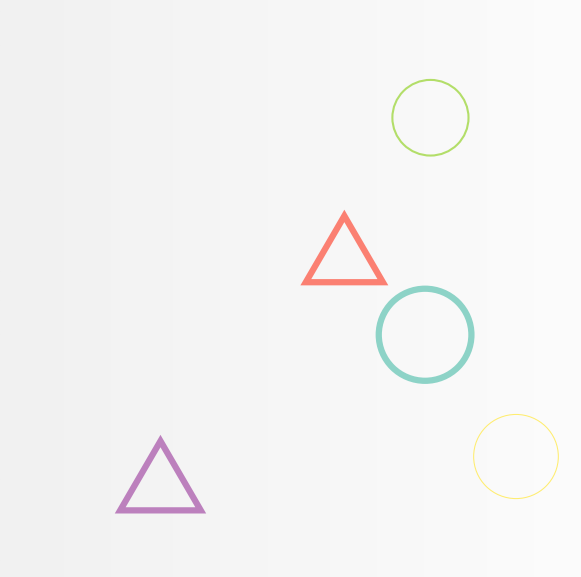[{"shape": "circle", "thickness": 3, "radius": 0.4, "center": [0.731, 0.419]}, {"shape": "triangle", "thickness": 3, "radius": 0.38, "center": [0.592, 0.549]}, {"shape": "circle", "thickness": 1, "radius": 0.33, "center": [0.741, 0.795]}, {"shape": "triangle", "thickness": 3, "radius": 0.4, "center": [0.276, 0.155]}, {"shape": "circle", "thickness": 0.5, "radius": 0.36, "center": [0.888, 0.209]}]